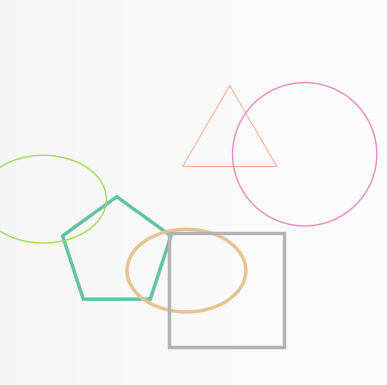[{"shape": "pentagon", "thickness": 2.5, "radius": 0.74, "center": [0.301, 0.342]}, {"shape": "triangle", "thickness": 0.5, "radius": 0.7, "center": [0.593, 0.638]}, {"shape": "circle", "thickness": 1, "radius": 0.93, "center": [0.786, 0.599]}, {"shape": "oval", "thickness": 1, "radius": 0.81, "center": [0.112, 0.483]}, {"shape": "oval", "thickness": 2.5, "radius": 0.77, "center": [0.481, 0.297]}, {"shape": "square", "thickness": 2.5, "radius": 0.74, "center": [0.585, 0.248]}]